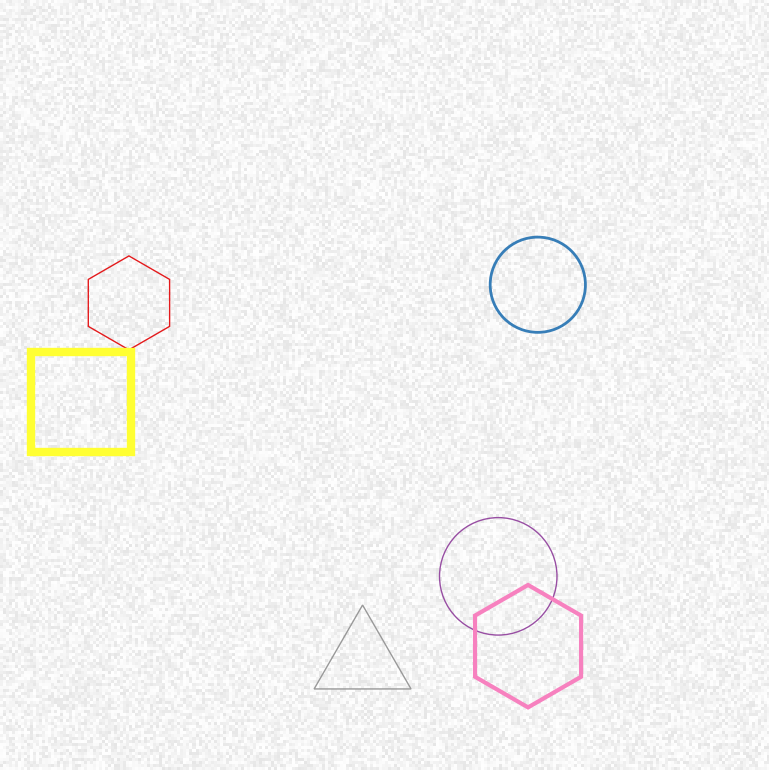[{"shape": "hexagon", "thickness": 0.5, "radius": 0.3, "center": [0.167, 0.607]}, {"shape": "circle", "thickness": 1, "radius": 0.31, "center": [0.698, 0.63]}, {"shape": "circle", "thickness": 0.5, "radius": 0.38, "center": [0.647, 0.252]}, {"shape": "square", "thickness": 3, "radius": 0.33, "center": [0.105, 0.478]}, {"shape": "hexagon", "thickness": 1.5, "radius": 0.4, "center": [0.686, 0.161]}, {"shape": "triangle", "thickness": 0.5, "radius": 0.36, "center": [0.471, 0.142]}]